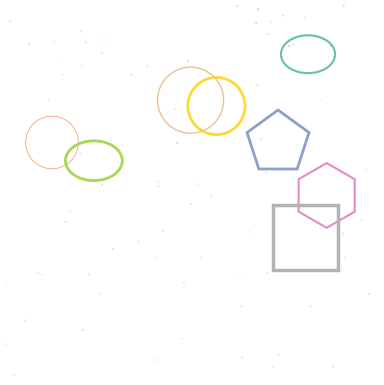[{"shape": "oval", "thickness": 1.5, "radius": 0.35, "center": [0.8, 0.859]}, {"shape": "circle", "thickness": 0.5, "radius": 0.34, "center": [0.135, 0.63]}, {"shape": "pentagon", "thickness": 2, "radius": 0.42, "center": [0.722, 0.63]}, {"shape": "hexagon", "thickness": 1.5, "radius": 0.42, "center": [0.849, 0.492]}, {"shape": "oval", "thickness": 2, "radius": 0.37, "center": [0.244, 0.583]}, {"shape": "circle", "thickness": 2, "radius": 0.37, "center": [0.562, 0.725]}, {"shape": "circle", "thickness": 1, "radius": 0.43, "center": [0.495, 0.74]}, {"shape": "square", "thickness": 2.5, "radius": 0.42, "center": [0.793, 0.383]}]